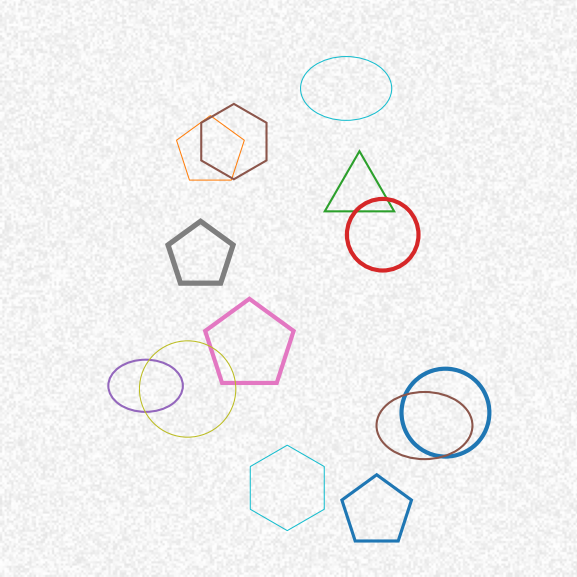[{"shape": "pentagon", "thickness": 1.5, "radius": 0.32, "center": [0.652, 0.114]}, {"shape": "circle", "thickness": 2, "radius": 0.38, "center": [0.771, 0.285]}, {"shape": "pentagon", "thickness": 0.5, "radius": 0.31, "center": [0.364, 0.737]}, {"shape": "triangle", "thickness": 1, "radius": 0.35, "center": [0.622, 0.668]}, {"shape": "circle", "thickness": 2, "radius": 0.31, "center": [0.663, 0.593]}, {"shape": "oval", "thickness": 1, "radius": 0.32, "center": [0.252, 0.331]}, {"shape": "hexagon", "thickness": 1, "radius": 0.33, "center": [0.405, 0.754]}, {"shape": "oval", "thickness": 1, "radius": 0.42, "center": [0.735, 0.262]}, {"shape": "pentagon", "thickness": 2, "radius": 0.4, "center": [0.432, 0.401]}, {"shape": "pentagon", "thickness": 2.5, "radius": 0.3, "center": [0.347, 0.557]}, {"shape": "circle", "thickness": 0.5, "radius": 0.42, "center": [0.325, 0.326]}, {"shape": "hexagon", "thickness": 0.5, "radius": 0.37, "center": [0.497, 0.154]}, {"shape": "oval", "thickness": 0.5, "radius": 0.39, "center": [0.599, 0.846]}]